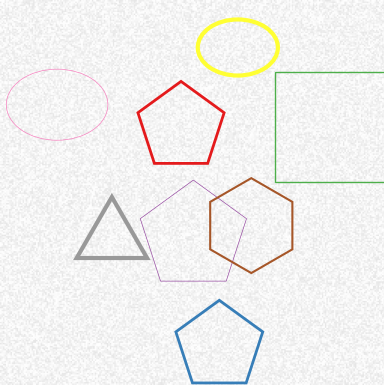[{"shape": "pentagon", "thickness": 2, "radius": 0.59, "center": [0.47, 0.671]}, {"shape": "pentagon", "thickness": 2, "radius": 0.59, "center": [0.57, 0.101]}, {"shape": "square", "thickness": 1, "radius": 0.71, "center": [0.857, 0.67]}, {"shape": "pentagon", "thickness": 0.5, "radius": 0.73, "center": [0.502, 0.387]}, {"shape": "oval", "thickness": 3, "radius": 0.52, "center": [0.618, 0.877]}, {"shape": "hexagon", "thickness": 1.5, "radius": 0.62, "center": [0.653, 0.414]}, {"shape": "oval", "thickness": 0.5, "radius": 0.66, "center": [0.148, 0.728]}, {"shape": "triangle", "thickness": 3, "radius": 0.53, "center": [0.291, 0.383]}]